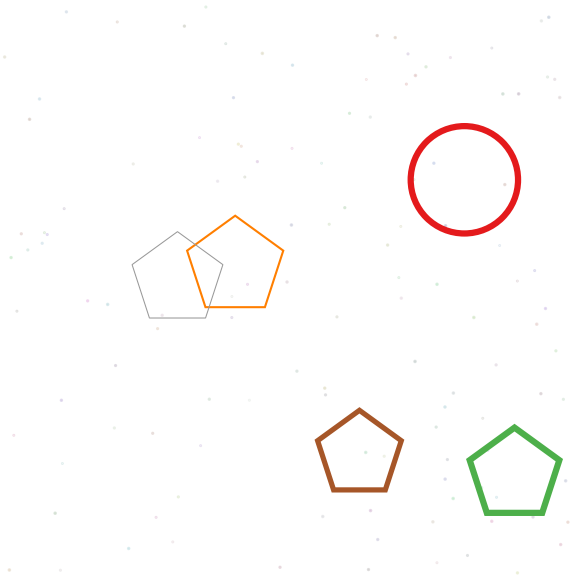[{"shape": "circle", "thickness": 3, "radius": 0.46, "center": [0.804, 0.688]}, {"shape": "pentagon", "thickness": 3, "radius": 0.41, "center": [0.891, 0.177]}, {"shape": "pentagon", "thickness": 1, "radius": 0.44, "center": [0.407, 0.538]}, {"shape": "pentagon", "thickness": 2.5, "radius": 0.38, "center": [0.622, 0.212]}, {"shape": "pentagon", "thickness": 0.5, "radius": 0.41, "center": [0.307, 0.515]}]